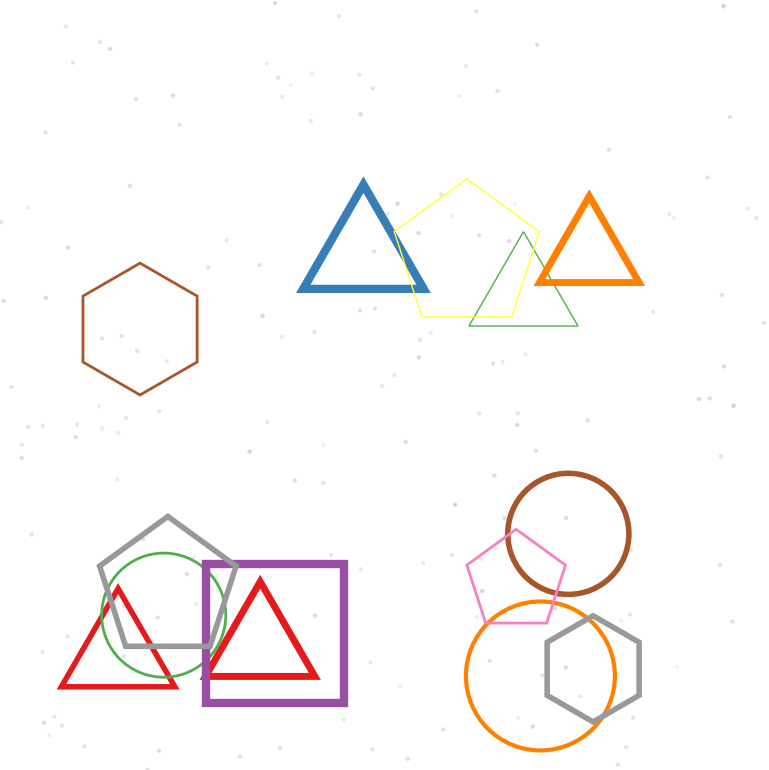[{"shape": "triangle", "thickness": 2, "radius": 0.43, "center": [0.153, 0.151]}, {"shape": "triangle", "thickness": 2.5, "radius": 0.41, "center": [0.338, 0.163]}, {"shape": "triangle", "thickness": 3, "radius": 0.45, "center": [0.472, 0.67]}, {"shape": "circle", "thickness": 1, "radius": 0.4, "center": [0.213, 0.201]}, {"shape": "triangle", "thickness": 0.5, "radius": 0.41, "center": [0.68, 0.617]}, {"shape": "square", "thickness": 3, "radius": 0.45, "center": [0.357, 0.177]}, {"shape": "triangle", "thickness": 2.5, "radius": 0.37, "center": [0.765, 0.67]}, {"shape": "circle", "thickness": 1.5, "radius": 0.48, "center": [0.702, 0.122]}, {"shape": "pentagon", "thickness": 0.5, "radius": 0.5, "center": [0.606, 0.669]}, {"shape": "circle", "thickness": 2, "radius": 0.39, "center": [0.738, 0.307]}, {"shape": "hexagon", "thickness": 1, "radius": 0.43, "center": [0.182, 0.573]}, {"shape": "pentagon", "thickness": 1, "radius": 0.34, "center": [0.67, 0.245]}, {"shape": "pentagon", "thickness": 2, "radius": 0.47, "center": [0.218, 0.236]}, {"shape": "hexagon", "thickness": 2, "radius": 0.34, "center": [0.77, 0.131]}]